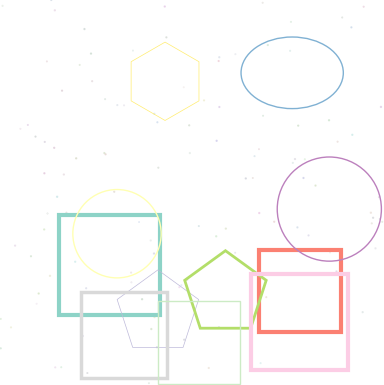[{"shape": "square", "thickness": 3, "radius": 0.65, "center": [0.284, 0.312]}, {"shape": "circle", "thickness": 1, "radius": 0.57, "center": [0.304, 0.393]}, {"shape": "pentagon", "thickness": 0.5, "radius": 0.56, "center": [0.41, 0.188]}, {"shape": "square", "thickness": 3, "radius": 0.53, "center": [0.779, 0.244]}, {"shape": "oval", "thickness": 1, "radius": 0.66, "center": [0.759, 0.811]}, {"shape": "pentagon", "thickness": 2, "radius": 0.56, "center": [0.586, 0.238]}, {"shape": "square", "thickness": 3, "radius": 0.63, "center": [0.778, 0.163]}, {"shape": "square", "thickness": 2.5, "radius": 0.56, "center": [0.321, 0.13]}, {"shape": "circle", "thickness": 1, "radius": 0.68, "center": [0.855, 0.457]}, {"shape": "square", "thickness": 1, "radius": 0.54, "center": [0.517, 0.109]}, {"shape": "hexagon", "thickness": 0.5, "radius": 0.51, "center": [0.429, 0.789]}]